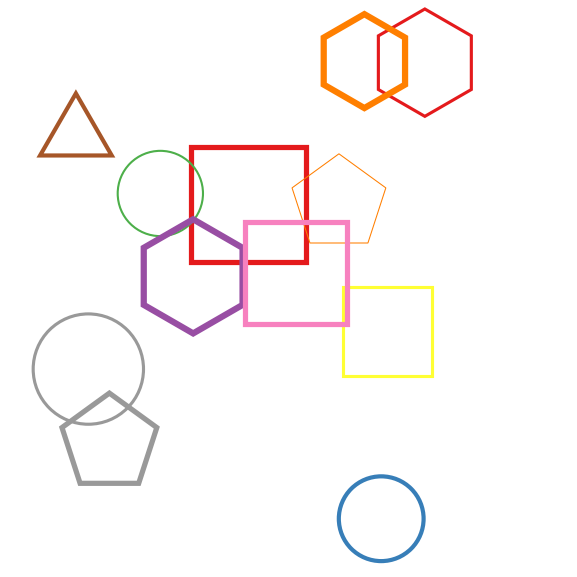[{"shape": "hexagon", "thickness": 1.5, "radius": 0.46, "center": [0.736, 0.891]}, {"shape": "square", "thickness": 2.5, "radius": 0.5, "center": [0.431, 0.644]}, {"shape": "circle", "thickness": 2, "radius": 0.37, "center": [0.66, 0.101]}, {"shape": "circle", "thickness": 1, "radius": 0.37, "center": [0.278, 0.664]}, {"shape": "hexagon", "thickness": 3, "radius": 0.49, "center": [0.334, 0.521]}, {"shape": "hexagon", "thickness": 3, "radius": 0.41, "center": [0.631, 0.893]}, {"shape": "pentagon", "thickness": 0.5, "radius": 0.43, "center": [0.587, 0.647]}, {"shape": "square", "thickness": 1.5, "radius": 0.39, "center": [0.671, 0.425]}, {"shape": "triangle", "thickness": 2, "radius": 0.36, "center": [0.131, 0.766]}, {"shape": "square", "thickness": 2.5, "radius": 0.44, "center": [0.512, 0.526]}, {"shape": "circle", "thickness": 1.5, "radius": 0.48, "center": [0.153, 0.36]}, {"shape": "pentagon", "thickness": 2.5, "radius": 0.43, "center": [0.189, 0.232]}]